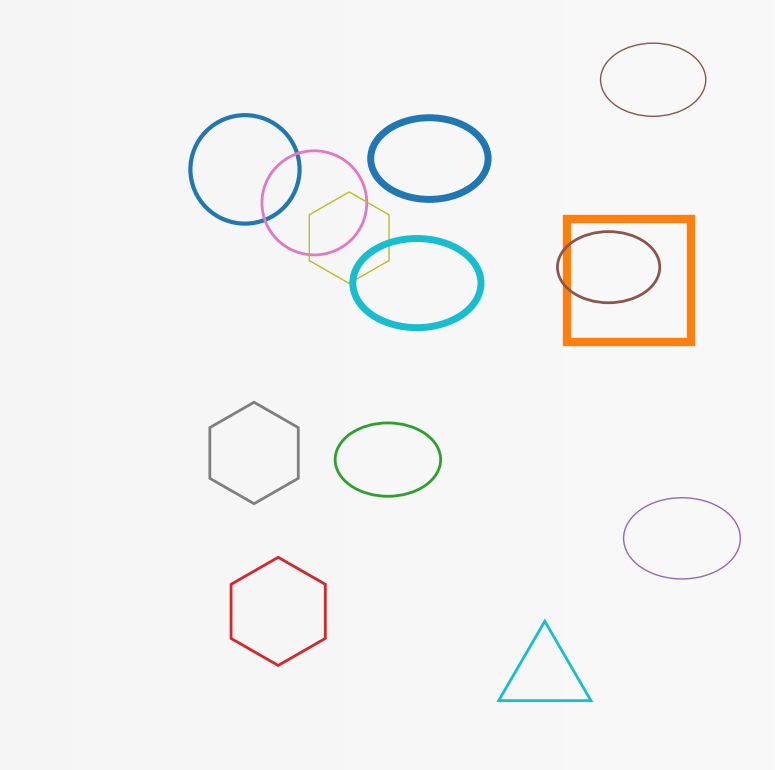[{"shape": "oval", "thickness": 2.5, "radius": 0.38, "center": [0.554, 0.794]}, {"shape": "circle", "thickness": 1.5, "radius": 0.35, "center": [0.316, 0.78]}, {"shape": "square", "thickness": 3, "radius": 0.4, "center": [0.811, 0.636]}, {"shape": "oval", "thickness": 1, "radius": 0.34, "center": [0.501, 0.403]}, {"shape": "hexagon", "thickness": 1, "radius": 0.35, "center": [0.359, 0.206]}, {"shape": "oval", "thickness": 0.5, "radius": 0.38, "center": [0.88, 0.301]}, {"shape": "oval", "thickness": 1, "radius": 0.33, "center": [0.785, 0.653]}, {"shape": "oval", "thickness": 0.5, "radius": 0.34, "center": [0.843, 0.896]}, {"shape": "circle", "thickness": 1, "radius": 0.34, "center": [0.406, 0.737]}, {"shape": "hexagon", "thickness": 1, "radius": 0.33, "center": [0.328, 0.412]}, {"shape": "hexagon", "thickness": 0.5, "radius": 0.3, "center": [0.451, 0.691]}, {"shape": "oval", "thickness": 2.5, "radius": 0.41, "center": [0.538, 0.632]}, {"shape": "triangle", "thickness": 1, "radius": 0.34, "center": [0.703, 0.124]}]